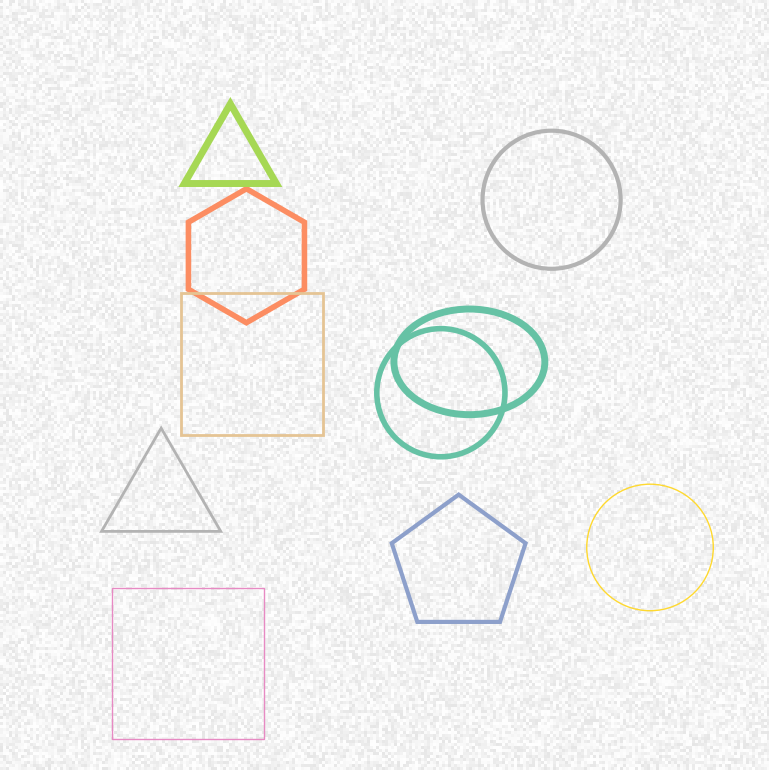[{"shape": "circle", "thickness": 2, "radius": 0.42, "center": [0.573, 0.49]}, {"shape": "oval", "thickness": 2.5, "radius": 0.49, "center": [0.61, 0.53]}, {"shape": "hexagon", "thickness": 2, "radius": 0.43, "center": [0.32, 0.668]}, {"shape": "pentagon", "thickness": 1.5, "radius": 0.46, "center": [0.596, 0.266]}, {"shape": "square", "thickness": 0.5, "radius": 0.49, "center": [0.244, 0.138]}, {"shape": "triangle", "thickness": 2.5, "radius": 0.34, "center": [0.299, 0.796]}, {"shape": "circle", "thickness": 0.5, "radius": 0.41, "center": [0.844, 0.289]}, {"shape": "square", "thickness": 1, "radius": 0.46, "center": [0.327, 0.527]}, {"shape": "circle", "thickness": 1.5, "radius": 0.45, "center": [0.716, 0.741]}, {"shape": "triangle", "thickness": 1, "radius": 0.45, "center": [0.209, 0.355]}]